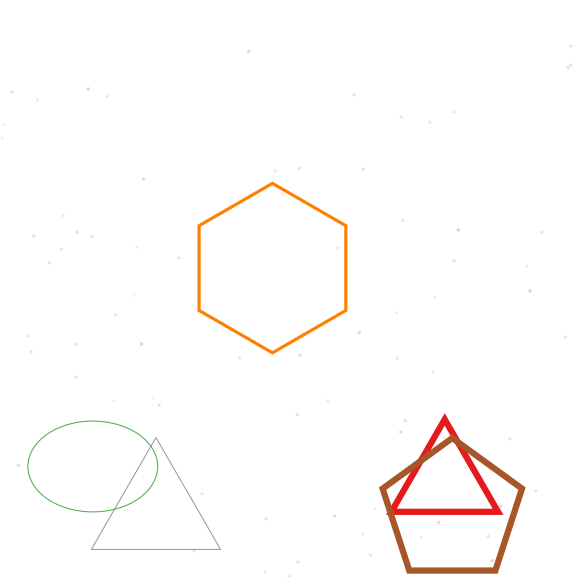[{"shape": "triangle", "thickness": 3, "radius": 0.53, "center": [0.77, 0.166]}, {"shape": "oval", "thickness": 0.5, "radius": 0.56, "center": [0.161, 0.191]}, {"shape": "hexagon", "thickness": 1.5, "radius": 0.73, "center": [0.472, 0.535]}, {"shape": "pentagon", "thickness": 3, "radius": 0.63, "center": [0.783, 0.114]}, {"shape": "triangle", "thickness": 0.5, "radius": 0.65, "center": [0.27, 0.112]}]